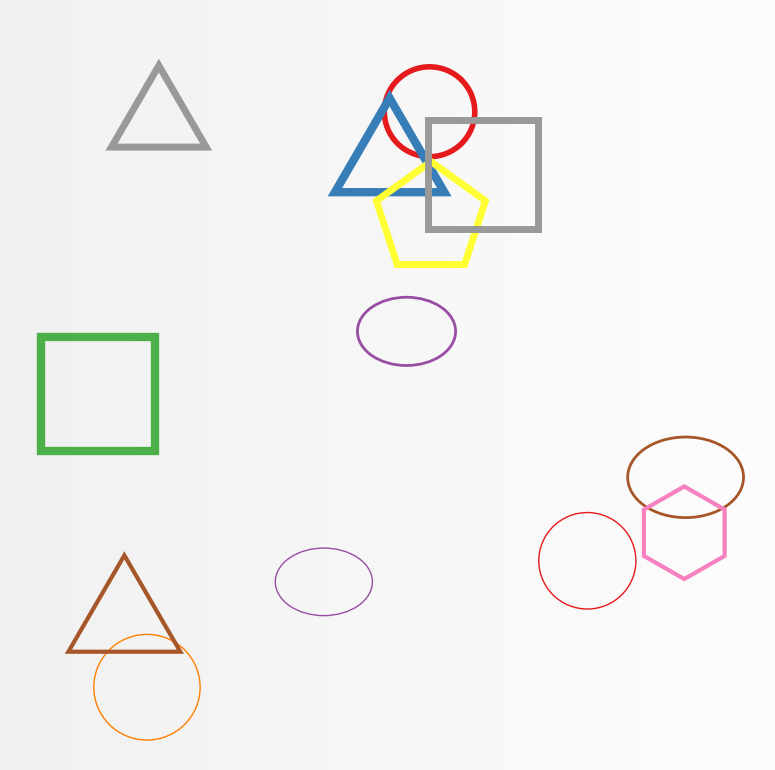[{"shape": "circle", "thickness": 0.5, "radius": 0.31, "center": [0.758, 0.272]}, {"shape": "circle", "thickness": 2, "radius": 0.29, "center": [0.554, 0.855]}, {"shape": "triangle", "thickness": 3, "radius": 0.41, "center": [0.503, 0.791]}, {"shape": "square", "thickness": 3, "radius": 0.37, "center": [0.126, 0.488]}, {"shape": "oval", "thickness": 0.5, "radius": 0.31, "center": [0.418, 0.244]}, {"shape": "oval", "thickness": 1, "radius": 0.32, "center": [0.525, 0.57]}, {"shape": "circle", "thickness": 0.5, "radius": 0.34, "center": [0.19, 0.108]}, {"shape": "pentagon", "thickness": 2.5, "radius": 0.37, "center": [0.556, 0.716]}, {"shape": "triangle", "thickness": 1.5, "radius": 0.42, "center": [0.16, 0.195]}, {"shape": "oval", "thickness": 1, "radius": 0.37, "center": [0.885, 0.38]}, {"shape": "hexagon", "thickness": 1.5, "radius": 0.3, "center": [0.883, 0.308]}, {"shape": "square", "thickness": 2.5, "radius": 0.35, "center": [0.623, 0.774]}, {"shape": "triangle", "thickness": 2.5, "radius": 0.35, "center": [0.205, 0.844]}]